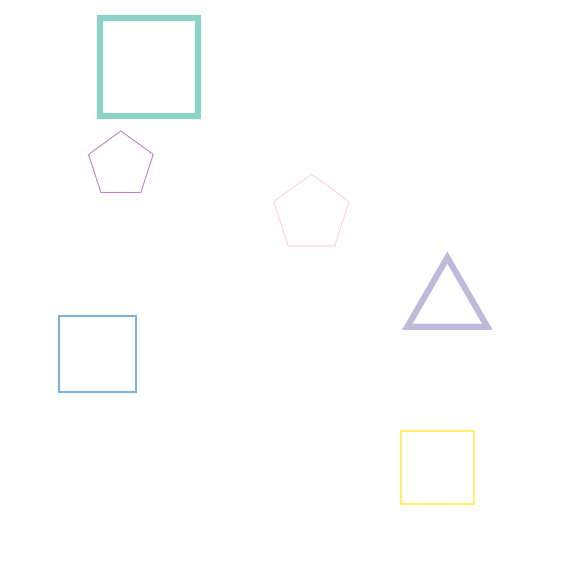[{"shape": "square", "thickness": 3, "radius": 0.42, "center": [0.258, 0.883]}, {"shape": "triangle", "thickness": 3, "radius": 0.4, "center": [0.775, 0.473]}, {"shape": "square", "thickness": 1, "radius": 0.33, "center": [0.168, 0.386]}, {"shape": "pentagon", "thickness": 0.5, "radius": 0.34, "center": [0.539, 0.629]}, {"shape": "pentagon", "thickness": 0.5, "radius": 0.29, "center": [0.209, 0.713]}, {"shape": "square", "thickness": 1, "radius": 0.32, "center": [0.758, 0.189]}]